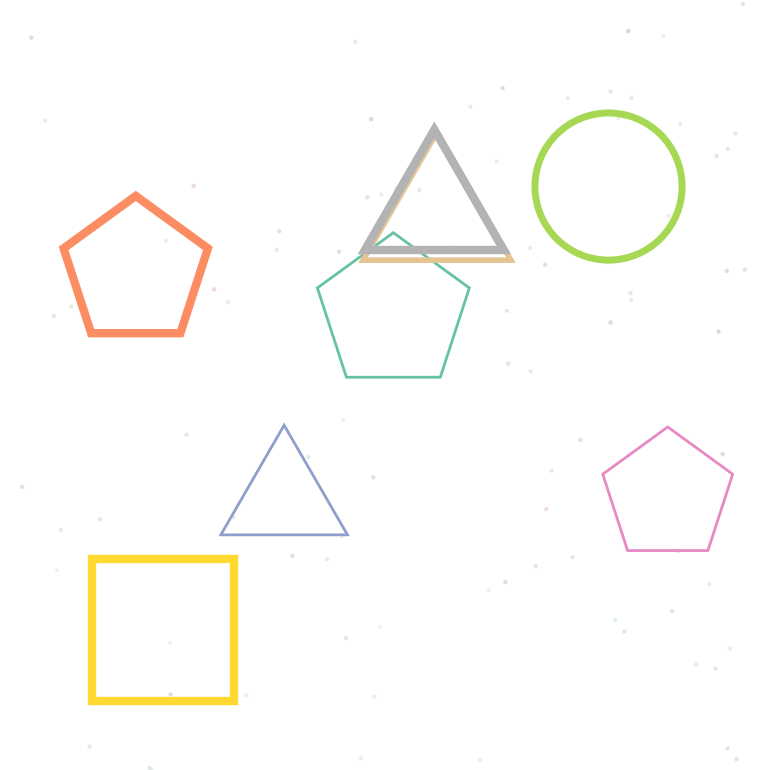[{"shape": "pentagon", "thickness": 1, "radius": 0.52, "center": [0.511, 0.594]}, {"shape": "pentagon", "thickness": 3, "radius": 0.49, "center": [0.176, 0.647]}, {"shape": "triangle", "thickness": 1, "radius": 0.47, "center": [0.369, 0.353]}, {"shape": "pentagon", "thickness": 1, "radius": 0.44, "center": [0.867, 0.357]}, {"shape": "circle", "thickness": 2.5, "radius": 0.48, "center": [0.79, 0.758]}, {"shape": "square", "thickness": 3, "radius": 0.46, "center": [0.212, 0.182]}, {"shape": "triangle", "thickness": 2, "radius": 0.55, "center": [0.568, 0.718]}, {"shape": "triangle", "thickness": 3, "radius": 0.52, "center": [0.564, 0.727]}]